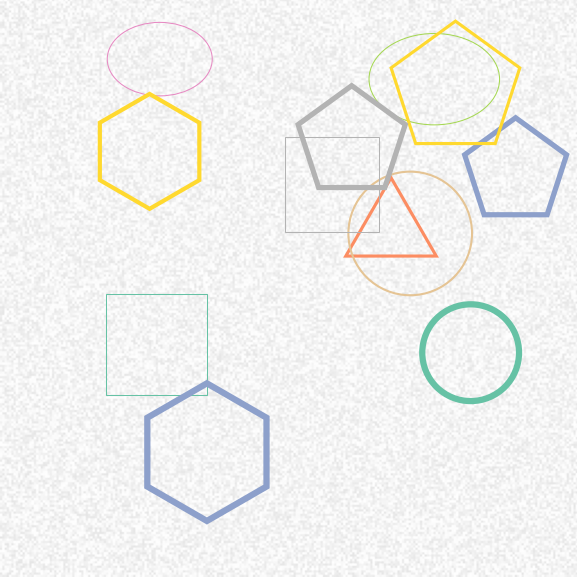[{"shape": "circle", "thickness": 3, "radius": 0.42, "center": [0.815, 0.388]}, {"shape": "square", "thickness": 0.5, "radius": 0.44, "center": [0.271, 0.402]}, {"shape": "triangle", "thickness": 1.5, "radius": 0.45, "center": [0.677, 0.601]}, {"shape": "pentagon", "thickness": 2.5, "radius": 0.46, "center": [0.893, 0.702]}, {"shape": "hexagon", "thickness": 3, "radius": 0.6, "center": [0.358, 0.216]}, {"shape": "oval", "thickness": 0.5, "radius": 0.45, "center": [0.277, 0.897]}, {"shape": "oval", "thickness": 0.5, "radius": 0.57, "center": [0.752, 0.862]}, {"shape": "hexagon", "thickness": 2, "radius": 0.5, "center": [0.259, 0.737]}, {"shape": "pentagon", "thickness": 1.5, "radius": 0.59, "center": [0.789, 0.845]}, {"shape": "circle", "thickness": 1, "radius": 0.54, "center": [0.71, 0.595]}, {"shape": "pentagon", "thickness": 2.5, "radius": 0.49, "center": [0.609, 0.753]}, {"shape": "square", "thickness": 0.5, "radius": 0.41, "center": [0.575, 0.68]}]